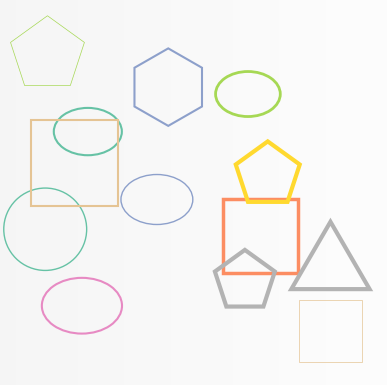[{"shape": "oval", "thickness": 1.5, "radius": 0.44, "center": [0.227, 0.658]}, {"shape": "circle", "thickness": 1, "radius": 0.53, "center": [0.117, 0.405]}, {"shape": "square", "thickness": 2.5, "radius": 0.48, "center": [0.672, 0.386]}, {"shape": "oval", "thickness": 1, "radius": 0.46, "center": [0.405, 0.482]}, {"shape": "hexagon", "thickness": 1.5, "radius": 0.5, "center": [0.434, 0.774]}, {"shape": "oval", "thickness": 1.5, "radius": 0.52, "center": [0.211, 0.206]}, {"shape": "pentagon", "thickness": 0.5, "radius": 0.5, "center": [0.123, 0.859]}, {"shape": "oval", "thickness": 2, "radius": 0.42, "center": [0.64, 0.756]}, {"shape": "pentagon", "thickness": 3, "radius": 0.43, "center": [0.691, 0.546]}, {"shape": "square", "thickness": 0.5, "radius": 0.4, "center": [0.853, 0.14]}, {"shape": "square", "thickness": 1.5, "radius": 0.56, "center": [0.192, 0.577]}, {"shape": "triangle", "thickness": 3, "radius": 0.58, "center": [0.853, 0.307]}, {"shape": "pentagon", "thickness": 3, "radius": 0.41, "center": [0.632, 0.27]}]